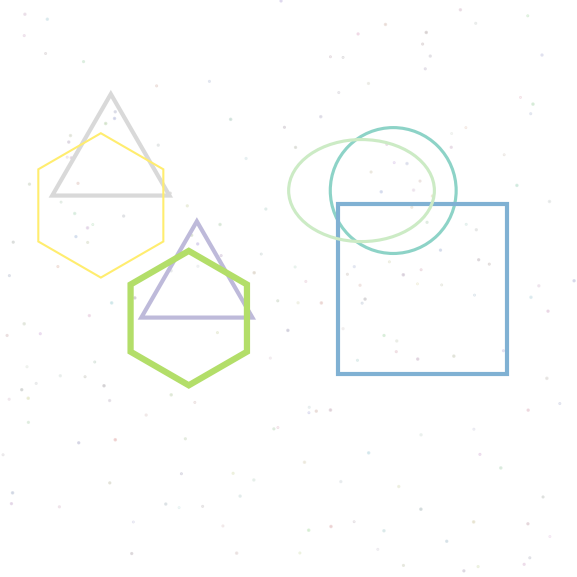[{"shape": "circle", "thickness": 1.5, "radius": 0.54, "center": [0.681, 0.669]}, {"shape": "triangle", "thickness": 2, "radius": 0.56, "center": [0.341, 0.505]}, {"shape": "square", "thickness": 2, "radius": 0.74, "center": [0.732, 0.499]}, {"shape": "hexagon", "thickness": 3, "radius": 0.58, "center": [0.327, 0.448]}, {"shape": "triangle", "thickness": 2, "radius": 0.59, "center": [0.192, 0.719]}, {"shape": "oval", "thickness": 1.5, "radius": 0.63, "center": [0.626, 0.669]}, {"shape": "hexagon", "thickness": 1, "radius": 0.62, "center": [0.175, 0.643]}]